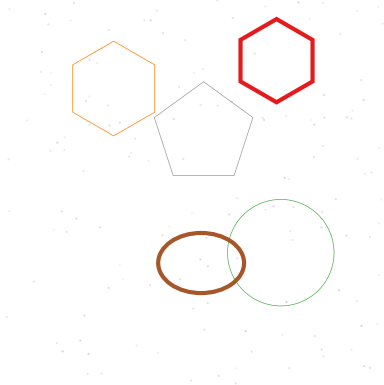[{"shape": "hexagon", "thickness": 3, "radius": 0.54, "center": [0.718, 0.842]}, {"shape": "circle", "thickness": 0.5, "radius": 0.69, "center": [0.729, 0.344]}, {"shape": "hexagon", "thickness": 0.5, "radius": 0.61, "center": [0.295, 0.77]}, {"shape": "oval", "thickness": 3, "radius": 0.56, "center": [0.522, 0.317]}, {"shape": "pentagon", "thickness": 0.5, "radius": 0.67, "center": [0.529, 0.653]}]